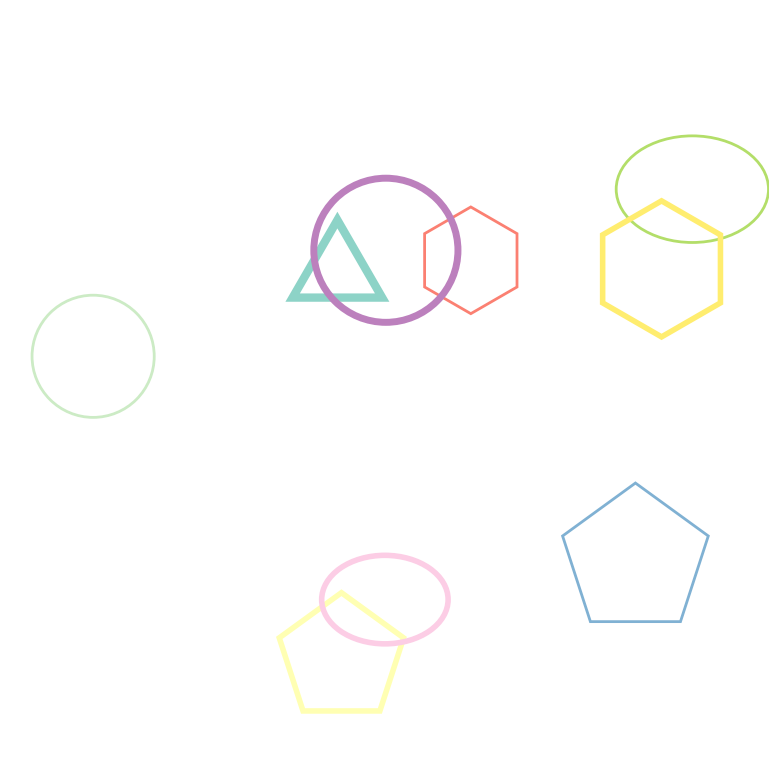[{"shape": "triangle", "thickness": 3, "radius": 0.34, "center": [0.438, 0.647]}, {"shape": "pentagon", "thickness": 2, "radius": 0.42, "center": [0.443, 0.145]}, {"shape": "hexagon", "thickness": 1, "radius": 0.35, "center": [0.611, 0.662]}, {"shape": "pentagon", "thickness": 1, "radius": 0.5, "center": [0.825, 0.273]}, {"shape": "oval", "thickness": 1, "radius": 0.49, "center": [0.899, 0.754]}, {"shape": "oval", "thickness": 2, "radius": 0.41, "center": [0.5, 0.221]}, {"shape": "circle", "thickness": 2.5, "radius": 0.47, "center": [0.501, 0.675]}, {"shape": "circle", "thickness": 1, "radius": 0.4, "center": [0.121, 0.537]}, {"shape": "hexagon", "thickness": 2, "radius": 0.44, "center": [0.859, 0.651]}]